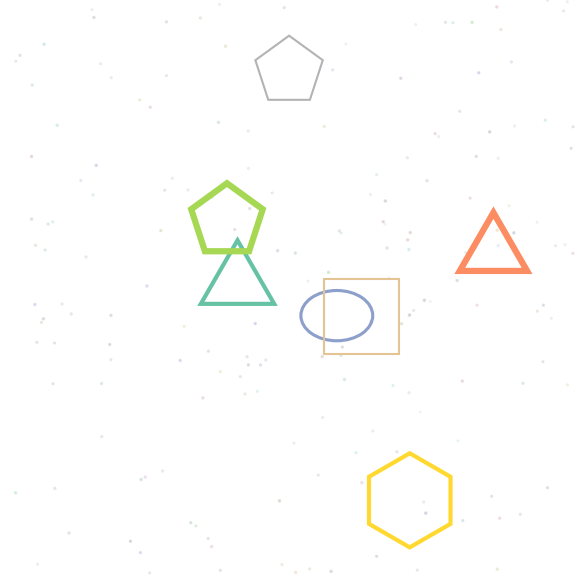[{"shape": "triangle", "thickness": 2, "radius": 0.37, "center": [0.411, 0.51]}, {"shape": "triangle", "thickness": 3, "radius": 0.34, "center": [0.854, 0.564]}, {"shape": "oval", "thickness": 1.5, "radius": 0.31, "center": [0.583, 0.453]}, {"shape": "pentagon", "thickness": 3, "radius": 0.33, "center": [0.393, 0.617]}, {"shape": "hexagon", "thickness": 2, "radius": 0.41, "center": [0.71, 0.133]}, {"shape": "square", "thickness": 1, "radius": 0.32, "center": [0.627, 0.452]}, {"shape": "pentagon", "thickness": 1, "radius": 0.31, "center": [0.501, 0.876]}]